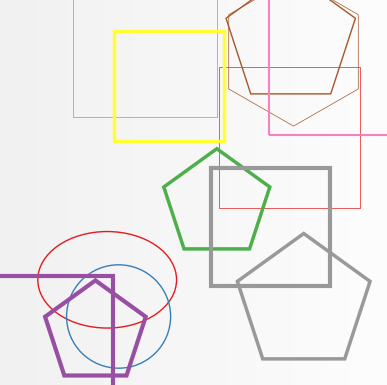[{"shape": "oval", "thickness": 1, "radius": 0.9, "center": [0.277, 0.273]}, {"shape": "square", "thickness": 0.5, "radius": 0.91, "center": [0.747, 0.642]}, {"shape": "circle", "thickness": 1, "radius": 0.67, "center": [0.306, 0.178]}, {"shape": "pentagon", "thickness": 2.5, "radius": 0.72, "center": [0.559, 0.47]}, {"shape": "square", "thickness": 3, "radius": 0.8, "center": [0.132, 0.123]}, {"shape": "pentagon", "thickness": 3, "radius": 0.68, "center": [0.246, 0.135]}, {"shape": "square", "thickness": 0.5, "radius": 0.93, "center": [0.373, 0.883]}, {"shape": "square", "thickness": 2.5, "radius": 0.71, "center": [0.436, 0.776]}, {"shape": "hexagon", "thickness": 0.5, "radius": 0.96, "center": [0.757, 0.865]}, {"shape": "pentagon", "thickness": 1, "radius": 0.88, "center": [0.75, 0.898]}, {"shape": "square", "thickness": 1.5, "radius": 0.97, "center": [0.888, 0.842]}, {"shape": "pentagon", "thickness": 2.5, "radius": 0.9, "center": [0.784, 0.213]}, {"shape": "square", "thickness": 3, "radius": 0.77, "center": [0.698, 0.41]}]